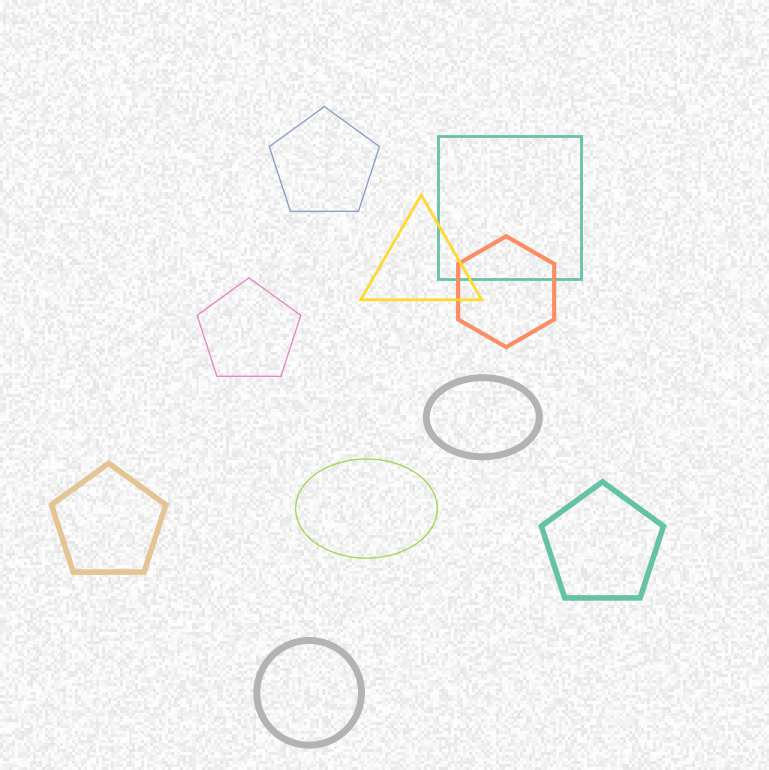[{"shape": "square", "thickness": 1, "radius": 0.46, "center": [0.662, 0.73]}, {"shape": "pentagon", "thickness": 2, "radius": 0.42, "center": [0.782, 0.291]}, {"shape": "hexagon", "thickness": 1.5, "radius": 0.36, "center": [0.657, 0.621]}, {"shape": "pentagon", "thickness": 0.5, "radius": 0.38, "center": [0.421, 0.786]}, {"shape": "pentagon", "thickness": 0.5, "radius": 0.35, "center": [0.323, 0.569]}, {"shape": "oval", "thickness": 0.5, "radius": 0.46, "center": [0.476, 0.34]}, {"shape": "triangle", "thickness": 1, "radius": 0.45, "center": [0.547, 0.656]}, {"shape": "pentagon", "thickness": 2, "radius": 0.39, "center": [0.141, 0.32]}, {"shape": "circle", "thickness": 2.5, "radius": 0.34, "center": [0.401, 0.1]}, {"shape": "oval", "thickness": 2.5, "radius": 0.37, "center": [0.627, 0.458]}]